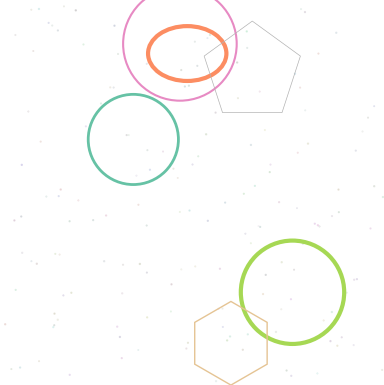[{"shape": "circle", "thickness": 2, "radius": 0.59, "center": [0.346, 0.638]}, {"shape": "oval", "thickness": 3, "radius": 0.51, "center": [0.486, 0.861]}, {"shape": "circle", "thickness": 1.5, "radius": 0.74, "center": [0.467, 0.886]}, {"shape": "circle", "thickness": 3, "radius": 0.67, "center": [0.76, 0.241]}, {"shape": "hexagon", "thickness": 1, "radius": 0.54, "center": [0.6, 0.108]}, {"shape": "pentagon", "thickness": 0.5, "radius": 0.66, "center": [0.655, 0.814]}]